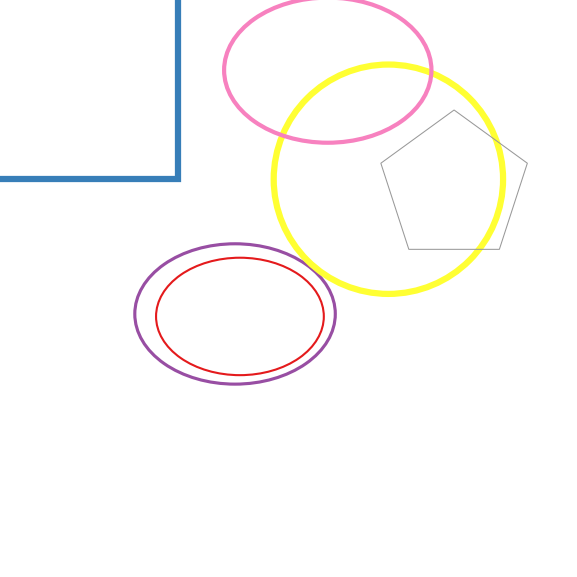[{"shape": "oval", "thickness": 1, "radius": 0.73, "center": [0.415, 0.451]}, {"shape": "square", "thickness": 3, "radius": 0.97, "center": [0.113, 0.884]}, {"shape": "oval", "thickness": 1.5, "radius": 0.87, "center": [0.407, 0.455]}, {"shape": "circle", "thickness": 3, "radius": 0.99, "center": [0.673, 0.689]}, {"shape": "oval", "thickness": 2, "radius": 0.9, "center": [0.568, 0.878]}, {"shape": "pentagon", "thickness": 0.5, "radius": 0.67, "center": [0.786, 0.675]}]